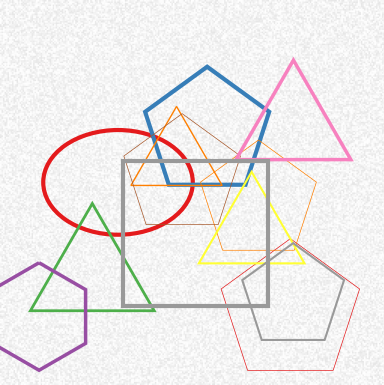[{"shape": "pentagon", "thickness": 0.5, "radius": 0.95, "center": [0.754, 0.191]}, {"shape": "oval", "thickness": 3, "radius": 0.97, "center": [0.307, 0.526]}, {"shape": "pentagon", "thickness": 3, "radius": 0.85, "center": [0.538, 0.657]}, {"shape": "triangle", "thickness": 2, "radius": 0.93, "center": [0.24, 0.286]}, {"shape": "hexagon", "thickness": 2.5, "radius": 0.7, "center": [0.101, 0.178]}, {"shape": "pentagon", "thickness": 0.5, "radius": 0.79, "center": [0.671, 0.478]}, {"shape": "triangle", "thickness": 1, "radius": 0.68, "center": [0.459, 0.587]}, {"shape": "triangle", "thickness": 1.5, "radius": 0.79, "center": [0.654, 0.395]}, {"shape": "pentagon", "thickness": 0.5, "radius": 0.8, "center": [0.473, 0.545]}, {"shape": "triangle", "thickness": 2.5, "radius": 0.86, "center": [0.762, 0.672]}, {"shape": "square", "thickness": 3, "radius": 0.94, "center": [0.507, 0.394]}, {"shape": "pentagon", "thickness": 1.5, "radius": 0.69, "center": [0.761, 0.229]}]